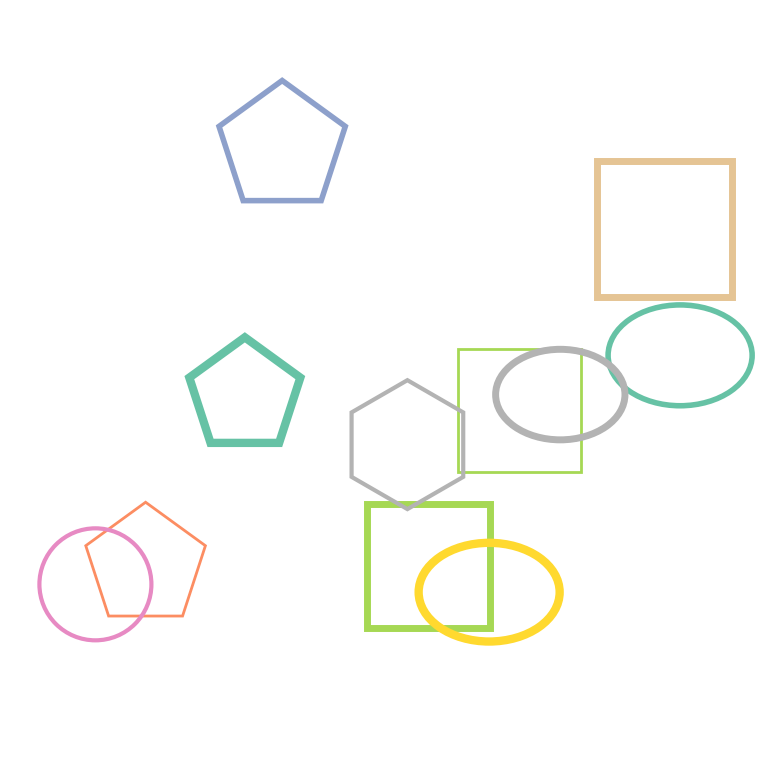[{"shape": "oval", "thickness": 2, "radius": 0.47, "center": [0.883, 0.539]}, {"shape": "pentagon", "thickness": 3, "radius": 0.38, "center": [0.318, 0.486]}, {"shape": "pentagon", "thickness": 1, "radius": 0.41, "center": [0.189, 0.266]}, {"shape": "pentagon", "thickness": 2, "radius": 0.43, "center": [0.366, 0.809]}, {"shape": "circle", "thickness": 1.5, "radius": 0.36, "center": [0.124, 0.241]}, {"shape": "square", "thickness": 2.5, "radius": 0.4, "center": [0.557, 0.265]}, {"shape": "square", "thickness": 1, "radius": 0.4, "center": [0.675, 0.467]}, {"shape": "oval", "thickness": 3, "radius": 0.46, "center": [0.635, 0.231]}, {"shape": "square", "thickness": 2.5, "radius": 0.44, "center": [0.863, 0.703]}, {"shape": "hexagon", "thickness": 1.5, "radius": 0.42, "center": [0.529, 0.423]}, {"shape": "oval", "thickness": 2.5, "radius": 0.42, "center": [0.728, 0.488]}]